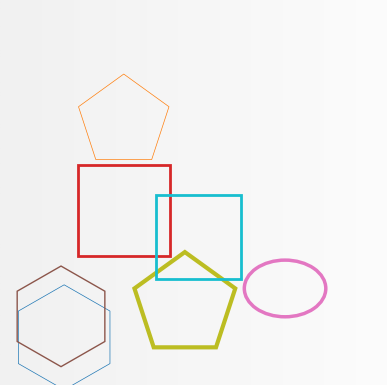[{"shape": "hexagon", "thickness": 0.5, "radius": 0.68, "center": [0.166, 0.124]}, {"shape": "pentagon", "thickness": 0.5, "radius": 0.61, "center": [0.319, 0.685]}, {"shape": "square", "thickness": 2, "radius": 0.6, "center": [0.32, 0.453]}, {"shape": "hexagon", "thickness": 1, "radius": 0.65, "center": [0.157, 0.178]}, {"shape": "oval", "thickness": 2.5, "radius": 0.53, "center": [0.736, 0.251]}, {"shape": "pentagon", "thickness": 3, "radius": 0.68, "center": [0.477, 0.208]}, {"shape": "square", "thickness": 2, "radius": 0.55, "center": [0.512, 0.383]}]